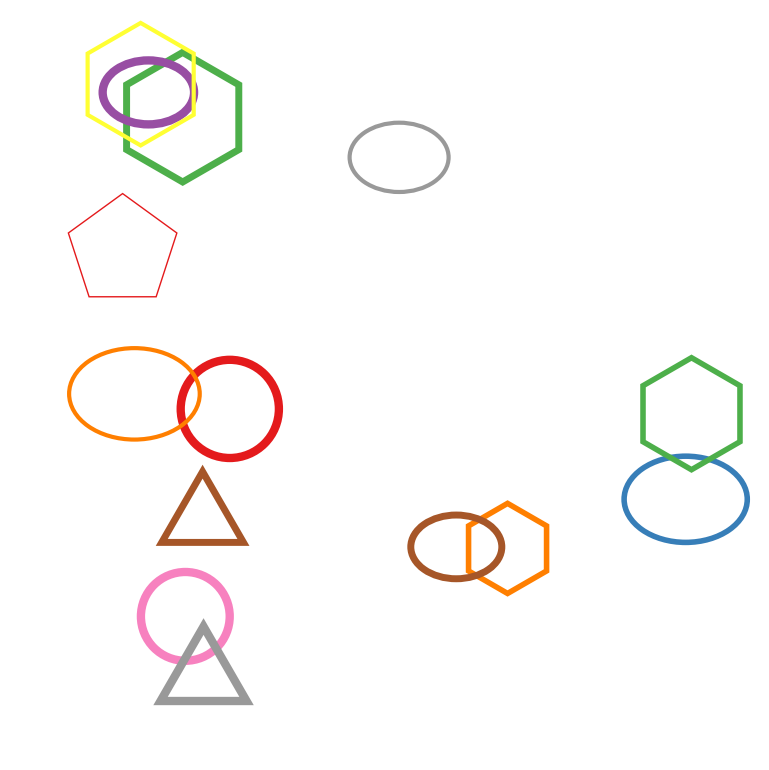[{"shape": "pentagon", "thickness": 0.5, "radius": 0.37, "center": [0.159, 0.675]}, {"shape": "circle", "thickness": 3, "radius": 0.32, "center": [0.298, 0.469]}, {"shape": "oval", "thickness": 2, "radius": 0.4, "center": [0.891, 0.352]}, {"shape": "hexagon", "thickness": 2, "radius": 0.36, "center": [0.898, 0.463]}, {"shape": "hexagon", "thickness": 2.5, "radius": 0.42, "center": [0.237, 0.848]}, {"shape": "oval", "thickness": 3, "radius": 0.3, "center": [0.193, 0.88]}, {"shape": "hexagon", "thickness": 2, "radius": 0.29, "center": [0.659, 0.288]}, {"shape": "oval", "thickness": 1.5, "radius": 0.42, "center": [0.175, 0.489]}, {"shape": "hexagon", "thickness": 1.5, "radius": 0.4, "center": [0.183, 0.891]}, {"shape": "oval", "thickness": 2.5, "radius": 0.3, "center": [0.593, 0.29]}, {"shape": "triangle", "thickness": 2.5, "radius": 0.31, "center": [0.263, 0.326]}, {"shape": "circle", "thickness": 3, "radius": 0.29, "center": [0.241, 0.2]}, {"shape": "oval", "thickness": 1.5, "radius": 0.32, "center": [0.518, 0.796]}, {"shape": "triangle", "thickness": 3, "radius": 0.32, "center": [0.264, 0.122]}]